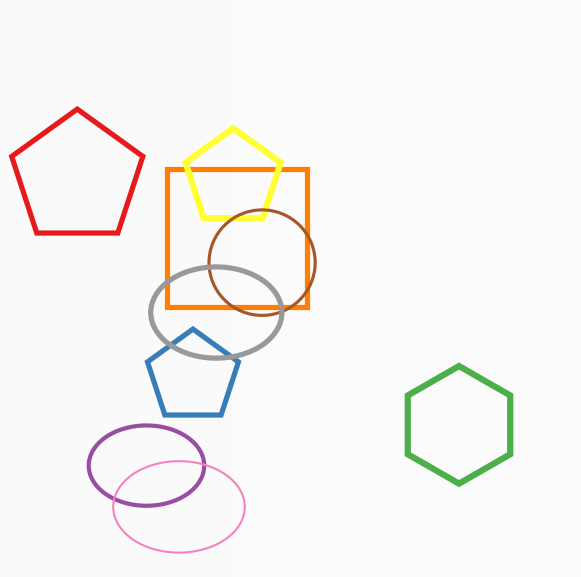[{"shape": "pentagon", "thickness": 2.5, "radius": 0.59, "center": [0.133, 0.692]}, {"shape": "pentagon", "thickness": 2.5, "radius": 0.41, "center": [0.332, 0.347]}, {"shape": "hexagon", "thickness": 3, "radius": 0.51, "center": [0.79, 0.263]}, {"shape": "oval", "thickness": 2, "radius": 0.5, "center": [0.252, 0.193]}, {"shape": "square", "thickness": 2.5, "radius": 0.6, "center": [0.408, 0.587]}, {"shape": "pentagon", "thickness": 3, "radius": 0.43, "center": [0.401, 0.691]}, {"shape": "circle", "thickness": 1.5, "radius": 0.46, "center": [0.451, 0.544]}, {"shape": "oval", "thickness": 1, "radius": 0.57, "center": [0.308, 0.121]}, {"shape": "oval", "thickness": 2.5, "radius": 0.56, "center": [0.372, 0.458]}]